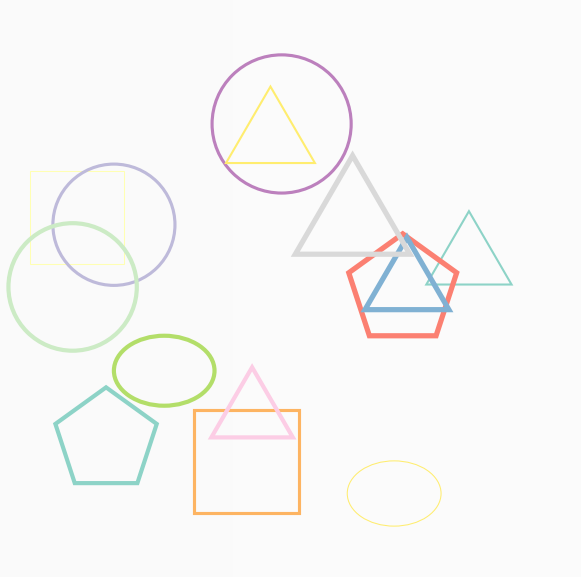[{"shape": "pentagon", "thickness": 2, "radius": 0.46, "center": [0.182, 0.237]}, {"shape": "triangle", "thickness": 1, "radius": 0.42, "center": [0.807, 0.549]}, {"shape": "square", "thickness": 0.5, "radius": 0.4, "center": [0.132, 0.622]}, {"shape": "circle", "thickness": 1.5, "radius": 0.53, "center": [0.196, 0.61]}, {"shape": "pentagon", "thickness": 2.5, "radius": 0.49, "center": [0.693, 0.497]}, {"shape": "triangle", "thickness": 2.5, "radius": 0.42, "center": [0.7, 0.505]}, {"shape": "square", "thickness": 1.5, "radius": 0.45, "center": [0.424, 0.2]}, {"shape": "oval", "thickness": 2, "radius": 0.43, "center": [0.283, 0.357]}, {"shape": "triangle", "thickness": 2, "radius": 0.4, "center": [0.434, 0.282]}, {"shape": "triangle", "thickness": 2.5, "radius": 0.57, "center": [0.607, 0.616]}, {"shape": "circle", "thickness": 1.5, "radius": 0.6, "center": [0.485, 0.784]}, {"shape": "circle", "thickness": 2, "radius": 0.55, "center": [0.125, 0.502]}, {"shape": "oval", "thickness": 0.5, "radius": 0.4, "center": [0.678, 0.145]}, {"shape": "triangle", "thickness": 1, "radius": 0.44, "center": [0.465, 0.761]}]